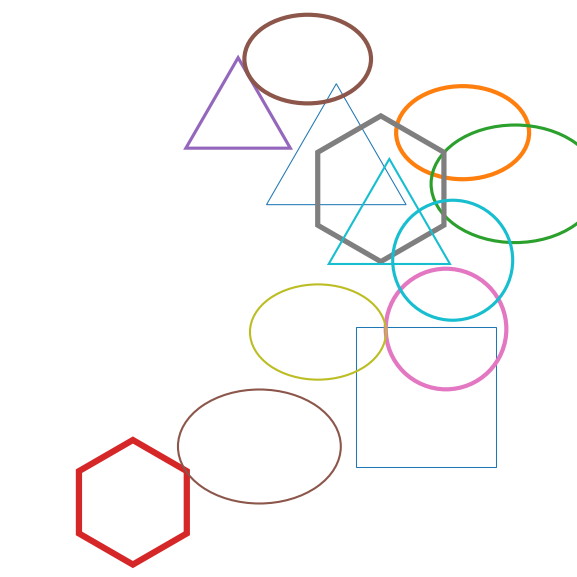[{"shape": "square", "thickness": 0.5, "radius": 0.61, "center": [0.737, 0.312]}, {"shape": "triangle", "thickness": 0.5, "radius": 0.7, "center": [0.582, 0.715]}, {"shape": "oval", "thickness": 2, "radius": 0.58, "center": [0.801, 0.769]}, {"shape": "oval", "thickness": 1.5, "radius": 0.73, "center": [0.892, 0.681]}, {"shape": "hexagon", "thickness": 3, "radius": 0.54, "center": [0.23, 0.129]}, {"shape": "triangle", "thickness": 1.5, "radius": 0.52, "center": [0.412, 0.795]}, {"shape": "oval", "thickness": 2, "radius": 0.55, "center": [0.533, 0.897]}, {"shape": "oval", "thickness": 1, "radius": 0.7, "center": [0.449, 0.226]}, {"shape": "circle", "thickness": 2, "radius": 0.52, "center": [0.772, 0.429]}, {"shape": "hexagon", "thickness": 2.5, "radius": 0.63, "center": [0.659, 0.672]}, {"shape": "oval", "thickness": 1, "radius": 0.59, "center": [0.551, 0.424]}, {"shape": "circle", "thickness": 1.5, "radius": 0.52, "center": [0.784, 0.549]}, {"shape": "triangle", "thickness": 1, "radius": 0.61, "center": [0.674, 0.603]}]